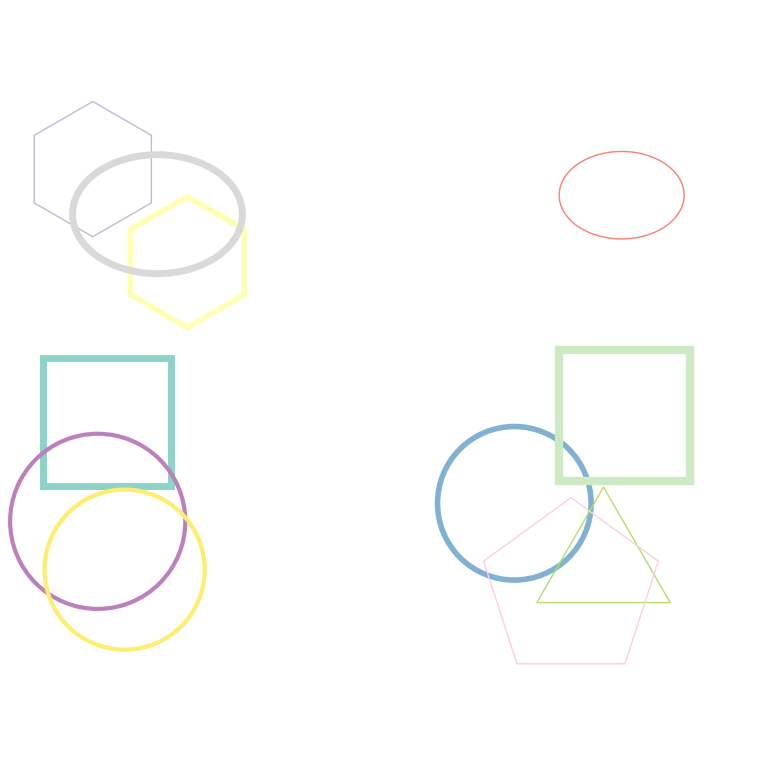[{"shape": "square", "thickness": 2.5, "radius": 0.42, "center": [0.139, 0.452]}, {"shape": "hexagon", "thickness": 2, "radius": 0.43, "center": [0.243, 0.66]}, {"shape": "hexagon", "thickness": 0.5, "radius": 0.44, "center": [0.121, 0.78]}, {"shape": "oval", "thickness": 0.5, "radius": 0.41, "center": [0.807, 0.747]}, {"shape": "circle", "thickness": 2, "radius": 0.5, "center": [0.668, 0.346]}, {"shape": "triangle", "thickness": 0.5, "radius": 0.5, "center": [0.784, 0.267]}, {"shape": "pentagon", "thickness": 0.5, "radius": 0.6, "center": [0.742, 0.234]}, {"shape": "oval", "thickness": 2.5, "radius": 0.55, "center": [0.204, 0.722]}, {"shape": "circle", "thickness": 1.5, "radius": 0.57, "center": [0.127, 0.323]}, {"shape": "square", "thickness": 3, "radius": 0.42, "center": [0.811, 0.461]}, {"shape": "circle", "thickness": 1.5, "radius": 0.52, "center": [0.162, 0.26]}]